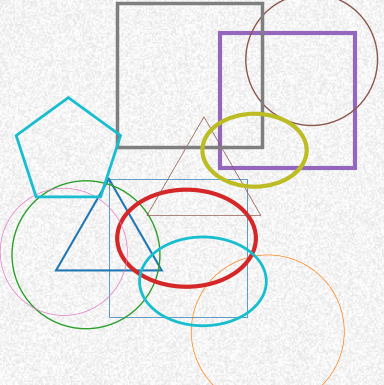[{"shape": "square", "thickness": 0.5, "radius": 0.9, "center": [0.461, 0.357]}, {"shape": "triangle", "thickness": 1.5, "radius": 0.79, "center": [0.283, 0.377]}, {"shape": "circle", "thickness": 0.5, "radius": 0.99, "center": [0.696, 0.139]}, {"shape": "circle", "thickness": 1, "radius": 0.96, "center": [0.223, 0.338]}, {"shape": "oval", "thickness": 3, "radius": 0.9, "center": [0.485, 0.381]}, {"shape": "square", "thickness": 3, "radius": 0.88, "center": [0.747, 0.738]}, {"shape": "circle", "thickness": 1, "radius": 0.86, "center": [0.81, 0.845]}, {"shape": "triangle", "thickness": 0.5, "radius": 0.85, "center": [0.53, 0.526]}, {"shape": "circle", "thickness": 0.5, "radius": 0.83, "center": [0.166, 0.346]}, {"shape": "square", "thickness": 2.5, "radius": 0.94, "center": [0.492, 0.805]}, {"shape": "oval", "thickness": 3, "radius": 0.68, "center": [0.661, 0.61]}, {"shape": "oval", "thickness": 2, "radius": 0.82, "center": [0.527, 0.269]}, {"shape": "pentagon", "thickness": 2, "radius": 0.71, "center": [0.178, 0.604]}]